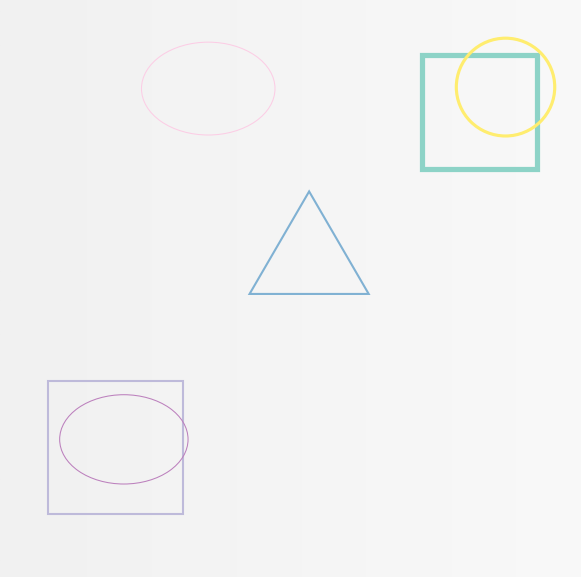[{"shape": "square", "thickness": 2.5, "radius": 0.49, "center": [0.826, 0.805]}, {"shape": "square", "thickness": 1, "radius": 0.58, "center": [0.199, 0.224]}, {"shape": "triangle", "thickness": 1, "radius": 0.59, "center": [0.532, 0.549]}, {"shape": "oval", "thickness": 0.5, "radius": 0.57, "center": [0.358, 0.846]}, {"shape": "oval", "thickness": 0.5, "radius": 0.55, "center": [0.213, 0.238]}, {"shape": "circle", "thickness": 1.5, "radius": 0.42, "center": [0.87, 0.848]}]